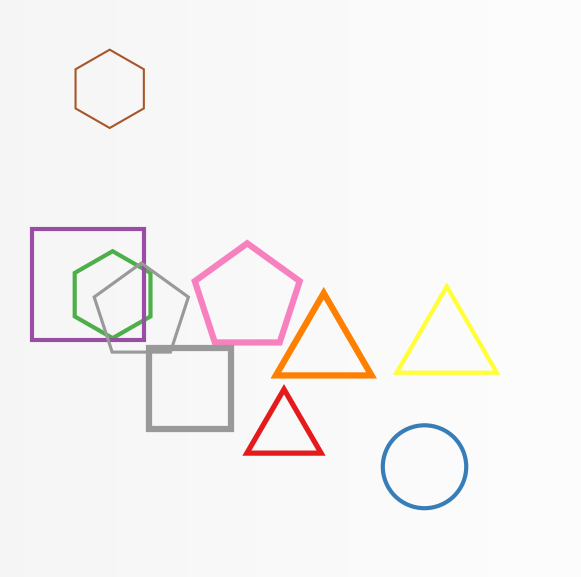[{"shape": "triangle", "thickness": 2.5, "radius": 0.37, "center": [0.489, 0.251]}, {"shape": "circle", "thickness": 2, "radius": 0.36, "center": [0.73, 0.191]}, {"shape": "hexagon", "thickness": 2, "radius": 0.38, "center": [0.194, 0.489]}, {"shape": "square", "thickness": 2, "radius": 0.48, "center": [0.152, 0.507]}, {"shape": "triangle", "thickness": 3, "radius": 0.48, "center": [0.557, 0.397]}, {"shape": "triangle", "thickness": 2, "radius": 0.5, "center": [0.769, 0.403]}, {"shape": "hexagon", "thickness": 1, "radius": 0.34, "center": [0.189, 0.845]}, {"shape": "pentagon", "thickness": 3, "radius": 0.47, "center": [0.425, 0.483]}, {"shape": "pentagon", "thickness": 1.5, "radius": 0.43, "center": [0.243, 0.458]}, {"shape": "square", "thickness": 3, "radius": 0.35, "center": [0.327, 0.327]}]